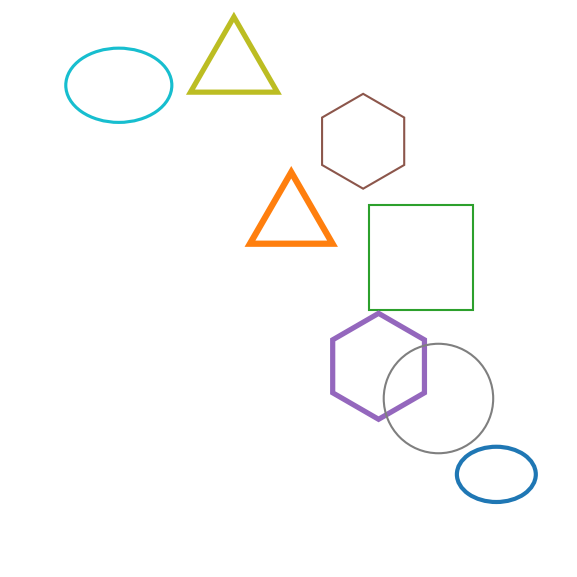[{"shape": "oval", "thickness": 2, "radius": 0.34, "center": [0.859, 0.178]}, {"shape": "triangle", "thickness": 3, "radius": 0.41, "center": [0.504, 0.618]}, {"shape": "square", "thickness": 1, "radius": 0.45, "center": [0.729, 0.553]}, {"shape": "hexagon", "thickness": 2.5, "radius": 0.46, "center": [0.656, 0.365]}, {"shape": "hexagon", "thickness": 1, "radius": 0.41, "center": [0.629, 0.755]}, {"shape": "circle", "thickness": 1, "radius": 0.47, "center": [0.759, 0.309]}, {"shape": "triangle", "thickness": 2.5, "radius": 0.43, "center": [0.405, 0.883]}, {"shape": "oval", "thickness": 1.5, "radius": 0.46, "center": [0.206, 0.851]}]